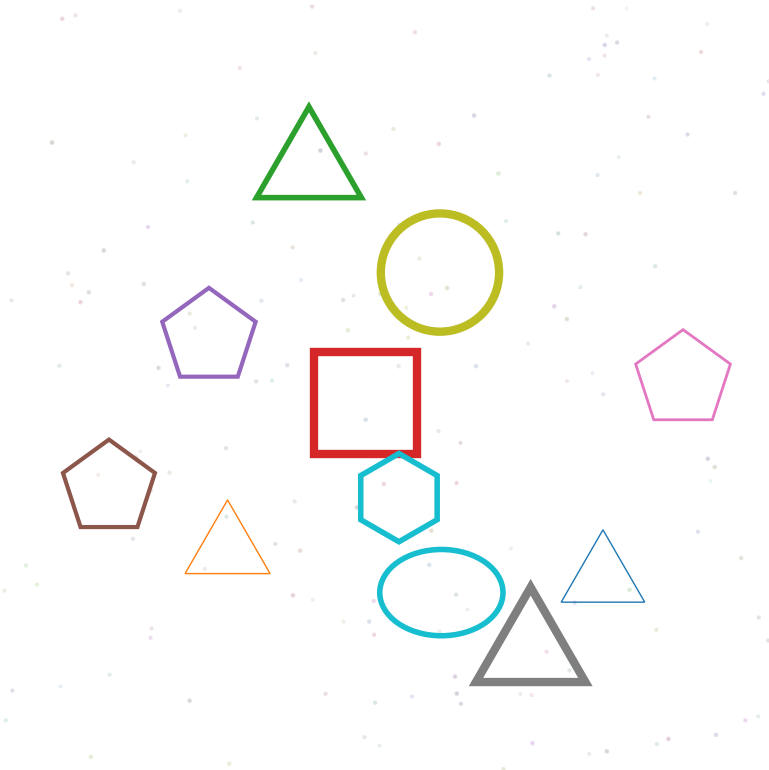[{"shape": "triangle", "thickness": 0.5, "radius": 0.31, "center": [0.783, 0.249]}, {"shape": "triangle", "thickness": 0.5, "radius": 0.32, "center": [0.296, 0.287]}, {"shape": "triangle", "thickness": 2, "radius": 0.39, "center": [0.401, 0.783]}, {"shape": "square", "thickness": 3, "radius": 0.33, "center": [0.474, 0.477]}, {"shape": "pentagon", "thickness": 1.5, "radius": 0.32, "center": [0.271, 0.562]}, {"shape": "pentagon", "thickness": 1.5, "radius": 0.31, "center": [0.142, 0.366]}, {"shape": "pentagon", "thickness": 1, "radius": 0.32, "center": [0.887, 0.507]}, {"shape": "triangle", "thickness": 3, "radius": 0.41, "center": [0.689, 0.155]}, {"shape": "circle", "thickness": 3, "radius": 0.38, "center": [0.571, 0.646]}, {"shape": "hexagon", "thickness": 2, "radius": 0.29, "center": [0.518, 0.354]}, {"shape": "oval", "thickness": 2, "radius": 0.4, "center": [0.573, 0.23]}]